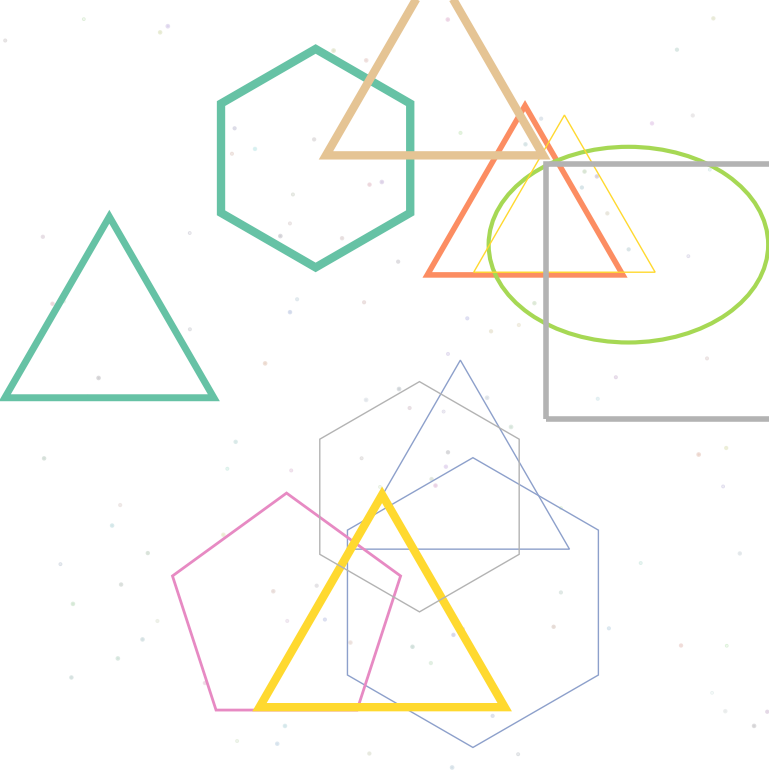[{"shape": "hexagon", "thickness": 3, "radius": 0.71, "center": [0.41, 0.795]}, {"shape": "triangle", "thickness": 2.5, "radius": 0.78, "center": [0.142, 0.562]}, {"shape": "triangle", "thickness": 2, "radius": 0.73, "center": [0.682, 0.716]}, {"shape": "triangle", "thickness": 0.5, "radius": 0.82, "center": [0.598, 0.369]}, {"shape": "hexagon", "thickness": 0.5, "radius": 0.94, "center": [0.614, 0.217]}, {"shape": "pentagon", "thickness": 1, "radius": 0.78, "center": [0.372, 0.204]}, {"shape": "oval", "thickness": 1.5, "radius": 0.91, "center": [0.816, 0.682]}, {"shape": "triangle", "thickness": 3, "radius": 0.92, "center": [0.496, 0.174]}, {"shape": "triangle", "thickness": 0.5, "radius": 0.68, "center": [0.733, 0.715]}, {"shape": "triangle", "thickness": 3, "radius": 0.81, "center": [0.564, 0.88]}, {"shape": "square", "thickness": 2, "radius": 0.83, "center": [0.874, 0.622]}, {"shape": "hexagon", "thickness": 0.5, "radius": 0.75, "center": [0.545, 0.355]}]